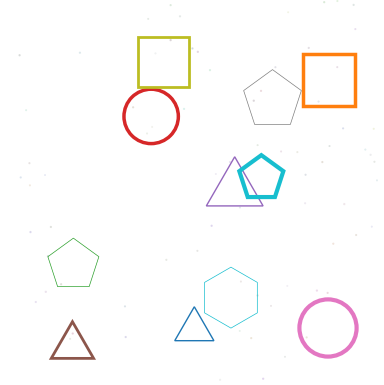[{"shape": "triangle", "thickness": 1, "radius": 0.29, "center": [0.505, 0.144]}, {"shape": "square", "thickness": 2.5, "radius": 0.33, "center": [0.854, 0.792]}, {"shape": "pentagon", "thickness": 0.5, "radius": 0.35, "center": [0.191, 0.312]}, {"shape": "circle", "thickness": 2.5, "radius": 0.35, "center": [0.393, 0.698]}, {"shape": "triangle", "thickness": 1, "radius": 0.43, "center": [0.61, 0.508]}, {"shape": "triangle", "thickness": 2, "radius": 0.32, "center": [0.188, 0.101]}, {"shape": "circle", "thickness": 3, "radius": 0.37, "center": [0.852, 0.148]}, {"shape": "pentagon", "thickness": 0.5, "radius": 0.39, "center": [0.708, 0.74]}, {"shape": "square", "thickness": 2, "radius": 0.33, "center": [0.425, 0.839]}, {"shape": "pentagon", "thickness": 3, "radius": 0.3, "center": [0.679, 0.537]}, {"shape": "hexagon", "thickness": 0.5, "radius": 0.4, "center": [0.6, 0.227]}]